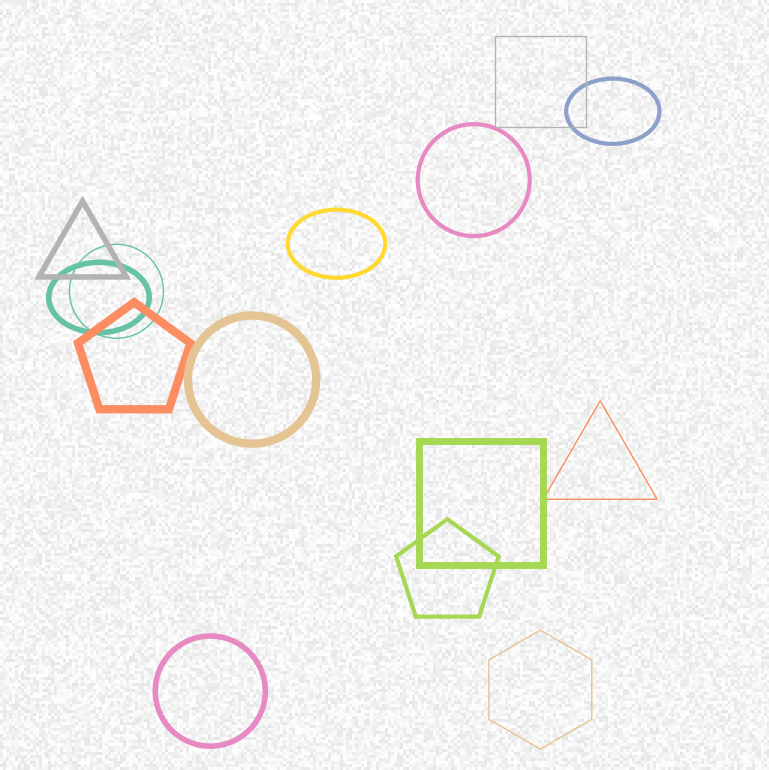[{"shape": "oval", "thickness": 2, "radius": 0.33, "center": [0.129, 0.614]}, {"shape": "circle", "thickness": 0.5, "radius": 0.31, "center": [0.151, 0.622]}, {"shape": "triangle", "thickness": 0.5, "radius": 0.43, "center": [0.779, 0.394]}, {"shape": "pentagon", "thickness": 3, "radius": 0.38, "center": [0.174, 0.531]}, {"shape": "oval", "thickness": 1.5, "radius": 0.3, "center": [0.796, 0.856]}, {"shape": "circle", "thickness": 2, "radius": 0.36, "center": [0.273, 0.102]}, {"shape": "circle", "thickness": 1.5, "radius": 0.36, "center": [0.615, 0.766]}, {"shape": "pentagon", "thickness": 1.5, "radius": 0.35, "center": [0.581, 0.256]}, {"shape": "square", "thickness": 2.5, "radius": 0.4, "center": [0.624, 0.347]}, {"shape": "oval", "thickness": 1.5, "radius": 0.32, "center": [0.437, 0.684]}, {"shape": "hexagon", "thickness": 0.5, "radius": 0.39, "center": [0.702, 0.104]}, {"shape": "circle", "thickness": 3, "radius": 0.42, "center": [0.327, 0.507]}, {"shape": "triangle", "thickness": 2, "radius": 0.33, "center": [0.107, 0.673]}, {"shape": "square", "thickness": 0.5, "radius": 0.29, "center": [0.702, 0.894]}]